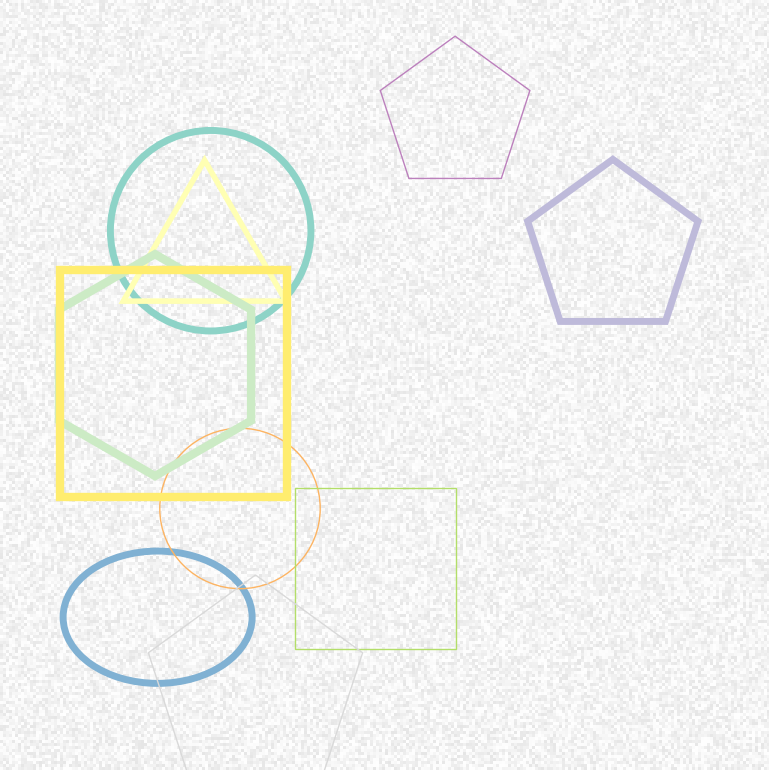[{"shape": "circle", "thickness": 2.5, "radius": 0.65, "center": [0.274, 0.7]}, {"shape": "triangle", "thickness": 2, "radius": 0.61, "center": [0.266, 0.67]}, {"shape": "pentagon", "thickness": 2.5, "radius": 0.58, "center": [0.796, 0.677]}, {"shape": "oval", "thickness": 2.5, "radius": 0.61, "center": [0.205, 0.198]}, {"shape": "circle", "thickness": 0.5, "radius": 0.52, "center": [0.312, 0.34]}, {"shape": "square", "thickness": 0.5, "radius": 0.52, "center": [0.488, 0.262]}, {"shape": "pentagon", "thickness": 0.5, "radius": 0.73, "center": [0.332, 0.107]}, {"shape": "pentagon", "thickness": 0.5, "radius": 0.51, "center": [0.591, 0.851]}, {"shape": "hexagon", "thickness": 3, "radius": 0.72, "center": [0.201, 0.526]}, {"shape": "square", "thickness": 3, "radius": 0.74, "center": [0.225, 0.502]}]